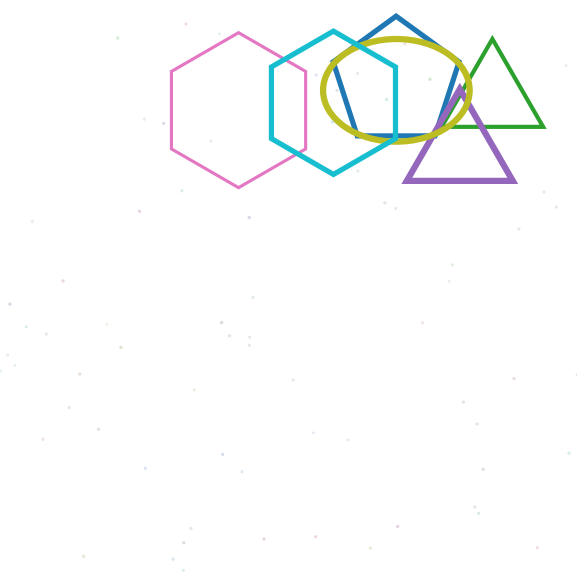[{"shape": "pentagon", "thickness": 2.5, "radius": 0.57, "center": [0.686, 0.857]}, {"shape": "triangle", "thickness": 2, "radius": 0.51, "center": [0.853, 0.83]}, {"shape": "triangle", "thickness": 3, "radius": 0.53, "center": [0.796, 0.739]}, {"shape": "hexagon", "thickness": 1.5, "radius": 0.67, "center": [0.413, 0.808]}, {"shape": "oval", "thickness": 3, "radius": 0.63, "center": [0.686, 0.843]}, {"shape": "hexagon", "thickness": 2.5, "radius": 0.62, "center": [0.577, 0.821]}]